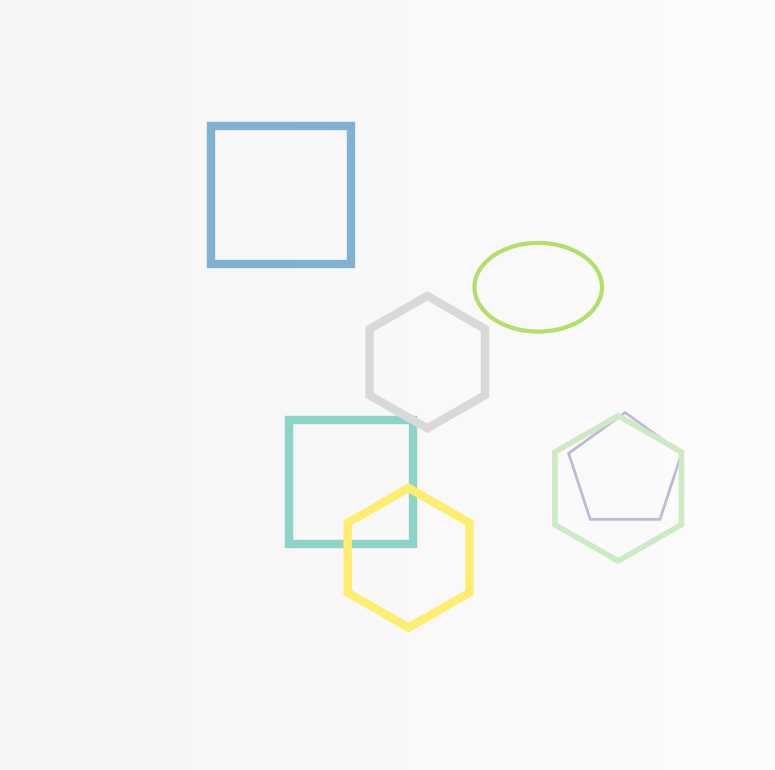[{"shape": "square", "thickness": 3, "radius": 0.4, "center": [0.452, 0.374]}, {"shape": "pentagon", "thickness": 1, "radius": 0.38, "center": [0.807, 0.388]}, {"shape": "square", "thickness": 3, "radius": 0.45, "center": [0.363, 0.747]}, {"shape": "oval", "thickness": 1.5, "radius": 0.41, "center": [0.694, 0.627]}, {"shape": "hexagon", "thickness": 3, "radius": 0.43, "center": [0.551, 0.53]}, {"shape": "hexagon", "thickness": 2, "radius": 0.47, "center": [0.798, 0.366]}, {"shape": "hexagon", "thickness": 3, "radius": 0.45, "center": [0.527, 0.276]}]